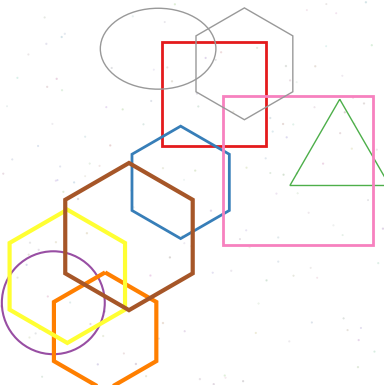[{"shape": "square", "thickness": 2, "radius": 0.68, "center": [0.555, 0.756]}, {"shape": "hexagon", "thickness": 2, "radius": 0.73, "center": [0.469, 0.526]}, {"shape": "triangle", "thickness": 1, "radius": 0.75, "center": [0.882, 0.593]}, {"shape": "circle", "thickness": 1.5, "radius": 0.67, "center": [0.138, 0.214]}, {"shape": "hexagon", "thickness": 3, "radius": 0.77, "center": [0.273, 0.139]}, {"shape": "hexagon", "thickness": 3, "radius": 0.87, "center": [0.175, 0.282]}, {"shape": "hexagon", "thickness": 3, "radius": 0.96, "center": [0.335, 0.386]}, {"shape": "square", "thickness": 2, "radius": 0.97, "center": [0.774, 0.557]}, {"shape": "hexagon", "thickness": 1, "radius": 0.73, "center": [0.635, 0.834]}, {"shape": "oval", "thickness": 1, "radius": 0.75, "center": [0.411, 0.873]}]